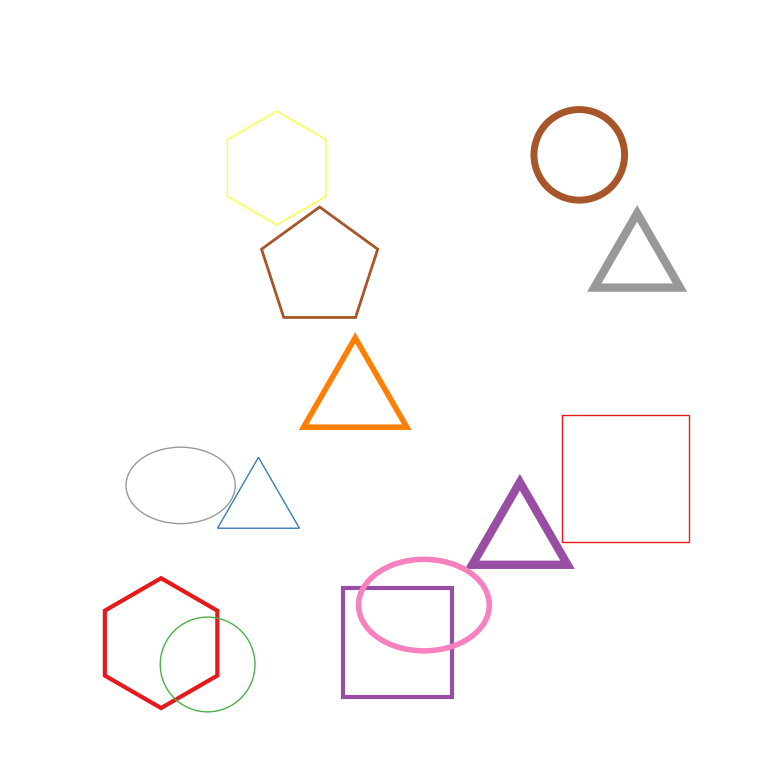[{"shape": "square", "thickness": 0.5, "radius": 0.41, "center": [0.812, 0.379]}, {"shape": "hexagon", "thickness": 1.5, "radius": 0.42, "center": [0.209, 0.165]}, {"shape": "triangle", "thickness": 0.5, "radius": 0.31, "center": [0.336, 0.345]}, {"shape": "circle", "thickness": 0.5, "radius": 0.31, "center": [0.27, 0.137]}, {"shape": "triangle", "thickness": 3, "radius": 0.36, "center": [0.675, 0.302]}, {"shape": "square", "thickness": 1.5, "radius": 0.35, "center": [0.516, 0.165]}, {"shape": "triangle", "thickness": 2, "radius": 0.39, "center": [0.461, 0.484]}, {"shape": "hexagon", "thickness": 0.5, "radius": 0.37, "center": [0.359, 0.782]}, {"shape": "pentagon", "thickness": 1, "radius": 0.4, "center": [0.415, 0.652]}, {"shape": "circle", "thickness": 2.5, "radius": 0.29, "center": [0.752, 0.799]}, {"shape": "oval", "thickness": 2, "radius": 0.42, "center": [0.551, 0.214]}, {"shape": "triangle", "thickness": 3, "radius": 0.32, "center": [0.827, 0.659]}, {"shape": "oval", "thickness": 0.5, "radius": 0.35, "center": [0.235, 0.37]}]